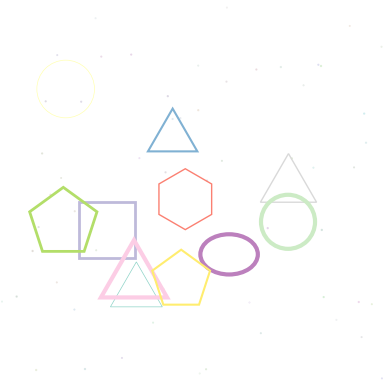[{"shape": "triangle", "thickness": 0.5, "radius": 0.39, "center": [0.354, 0.242]}, {"shape": "circle", "thickness": 0.5, "radius": 0.37, "center": [0.171, 0.769]}, {"shape": "square", "thickness": 2, "radius": 0.36, "center": [0.279, 0.403]}, {"shape": "hexagon", "thickness": 1, "radius": 0.4, "center": [0.481, 0.483]}, {"shape": "triangle", "thickness": 1.5, "radius": 0.37, "center": [0.448, 0.644]}, {"shape": "pentagon", "thickness": 2, "radius": 0.46, "center": [0.164, 0.421]}, {"shape": "triangle", "thickness": 3, "radius": 0.5, "center": [0.348, 0.277]}, {"shape": "triangle", "thickness": 1, "radius": 0.42, "center": [0.749, 0.517]}, {"shape": "oval", "thickness": 3, "radius": 0.37, "center": [0.595, 0.339]}, {"shape": "circle", "thickness": 3, "radius": 0.35, "center": [0.748, 0.424]}, {"shape": "pentagon", "thickness": 1.5, "radius": 0.39, "center": [0.471, 0.273]}]